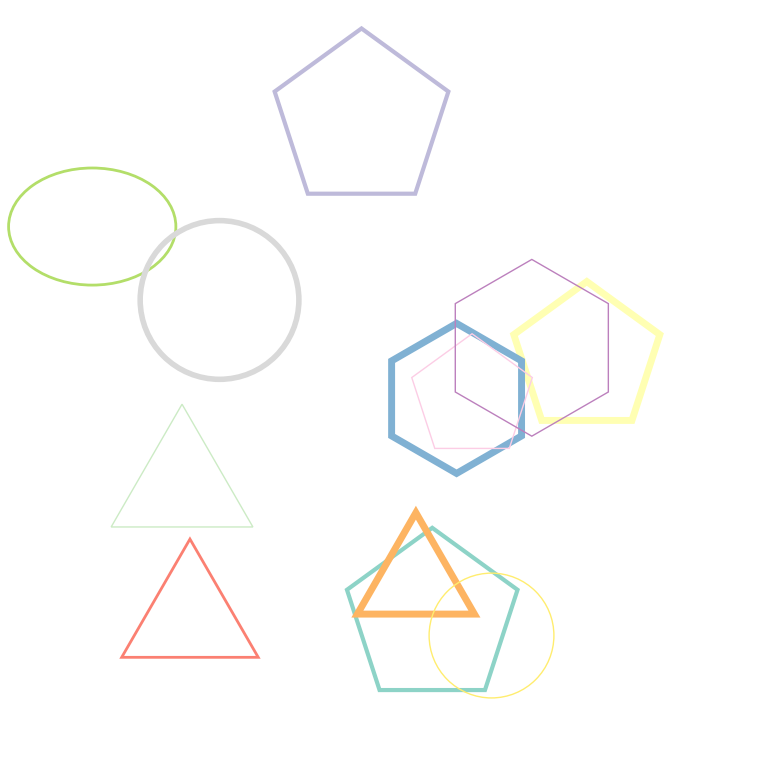[{"shape": "pentagon", "thickness": 1.5, "radius": 0.58, "center": [0.561, 0.198]}, {"shape": "pentagon", "thickness": 2.5, "radius": 0.5, "center": [0.762, 0.535]}, {"shape": "pentagon", "thickness": 1.5, "radius": 0.59, "center": [0.47, 0.844]}, {"shape": "triangle", "thickness": 1, "radius": 0.51, "center": [0.247, 0.198]}, {"shape": "hexagon", "thickness": 2.5, "radius": 0.49, "center": [0.593, 0.483]}, {"shape": "triangle", "thickness": 2.5, "radius": 0.44, "center": [0.54, 0.246]}, {"shape": "oval", "thickness": 1, "radius": 0.54, "center": [0.12, 0.706]}, {"shape": "pentagon", "thickness": 0.5, "radius": 0.41, "center": [0.613, 0.484]}, {"shape": "circle", "thickness": 2, "radius": 0.52, "center": [0.285, 0.61]}, {"shape": "hexagon", "thickness": 0.5, "radius": 0.57, "center": [0.691, 0.548]}, {"shape": "triangle", "thickness": 0.5, "radius": 0.53, "center": [0.236, 0.369]}, {"shape": "circle", "thickness": 0.5, "radius": 0.41, "center": [0.638, 0.175]}]